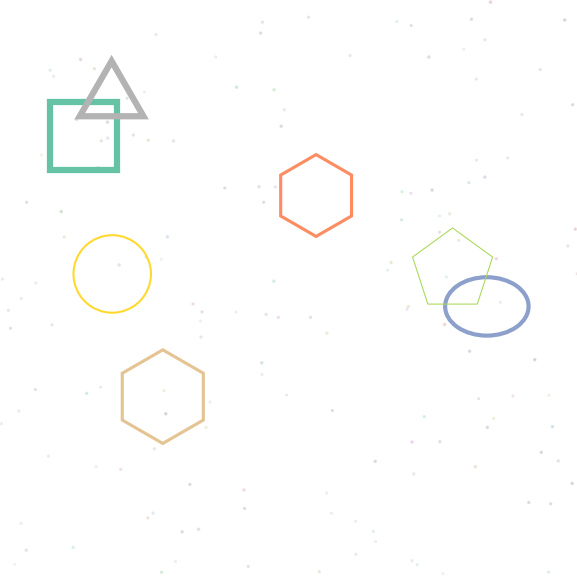[{"shape": "square", "thickness": 3, "radius": 0.29, "center": [0.144, 0.764]}, {"shape": "hexagon", "thickness": 1.5, "radius": 0.35, "center": [0.547, 0.661]}, {"shape": "oval", "thickness": 2, "radius": 0.36, "center": [0.843, 0.469]}, {"shape": "pentagon", "thickness": 0.5, "radius": 0.36, "center": [0.784, 0.532]}, {"shape": "circle", "thickness": 1, "radius": 0.34, "center": [0.194, 0.525]}, {"shape": "hexagon", "thickness": 1.5, "radius": 0.41, "center": [0.282, 0.312]}, {"shape": "triangle", "thickness": 3, "radius": 0.32, "center": [0.193, 0.83]}]